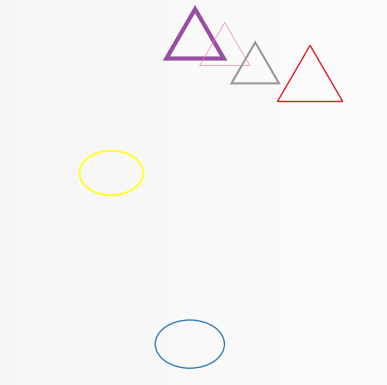[{"shape": "triangle", "thickness": 1, "radius": 0.49, "center": [0.8, 0.785]}, {"shape": "oval", "thickness": 1, "radius": 0.45, "center": [0.49, 0.106]}, {"shape": "triangle", "thickness": 3, "radius": 0.43, "center": [0.503, 0.891]}, {"shape": "oval", "thickness": 1.5, "radius": 0.41, "center": [0.287, 0.551]}, {"shape": "triangle", "thickness": 0.5, "radius": 0.37, "center": [0.58, 0.867]}, {"shape": "triangle", "thickness": 1.5, "radius": 0.35, "center": [0.659, 0.819]}]